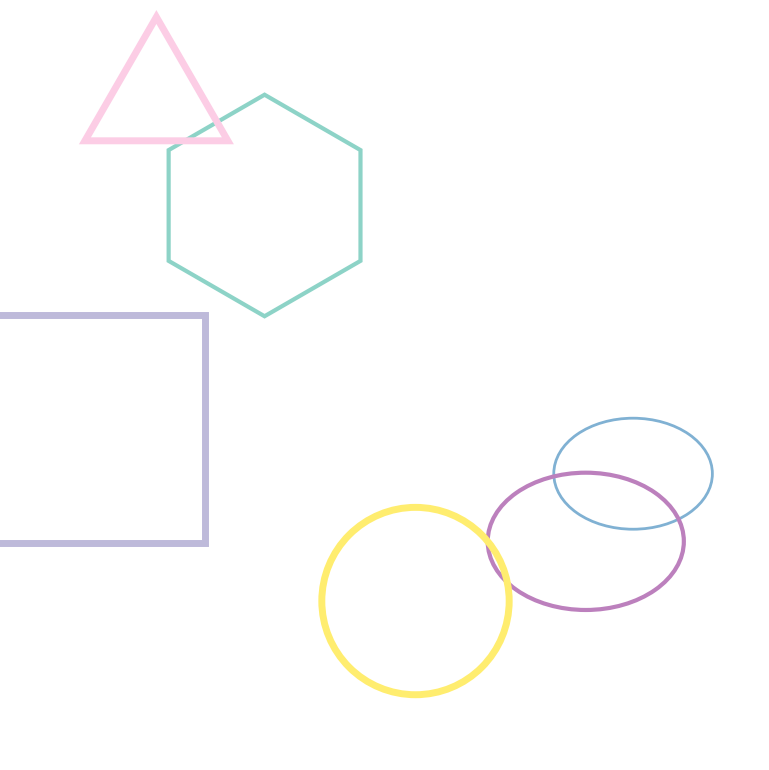[{"shape": "hexagon", "thickness": 1.5, "radius": 0.72, "center": [0.344, 0.733]}, {"shape": "square", "thickness": 2.5, "radius": 0.74, "center": [0.118, 0.443]}, {"shape": "oval", "thickness": 1, "radius": 0.51, "center": [0.822, 0.385]}, {"shape": "triangle", "thickness": 2.5, "radius": 0.54, "center": [0.203, 0.871]}, {"shape": "oval", "thickness": 1.5, "radius": 0.64, "center": [0.761, 0.297]}, {"shape": "circle", "thickness": 2.5, "radius": 0.61, "center": [0.54, 0.219]}]